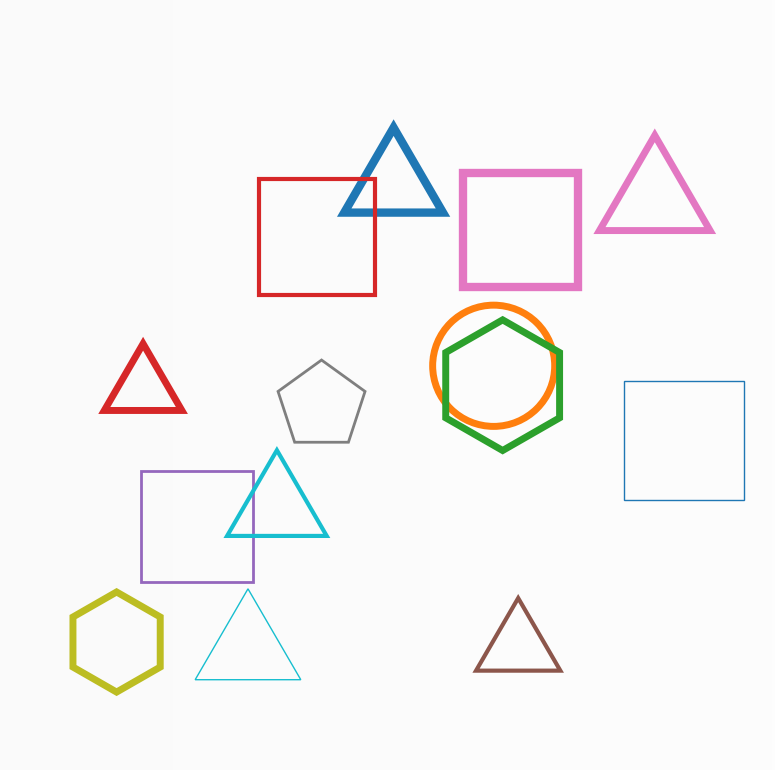[{"shape": "triangle", "thickness": 3, "radius": 0.37, "center": [0.508, 0.761]}, {"shape": "square", "thickness": 0.5, "radius": 0.39, "center": [0.883, 0.428]}, {"shape": "circle", "thickness": 2.5, "radius": 0.39, "center": [0.637, 0.525]}, {"shape": "hexagon", "thickness": 2.5, "radius": 0.42, "center": [0.649, 0.5]}, {"shape": "triangle", "thickness": 2.5, "radius": 0.29, "center": [0.185, 0.496]}, {"shape": "square", "thickness": 1.5, "radius": 0.37, "center": [0.409, 0.692]}, {"shape": "square", "thickness": 1, "radius": 0.36, "center": [0.254, 0.316]}, {"shape": "triangle", "thickness": 1.5, "radius": 0.31, "center": [0.669, 0.16]}, {"shape": "square", "thickness": 3, "radius": 0.37, "center": [0.671, 0.701]}, {"shape": "triangle", "thickness": 2.5, "radius": 0.41, "center": [0.845, 0.742]}, {"shape": "pentagon", "thickness": 1, "radius": 0.3, "center": [0.415, 0.473]}, {"shape": "hexagon", "thickness": 2.5, "radius": 0.33, "center": [0.15, 0.166]}, {"shape": "triangle", "thickness": 0.5, "radius": 0.39, "center": [0.32, 0.157]}, {"shape": "triangle", "thickness": 1.5, "radius": 0.37, "center": [0.357, 0.341]}]